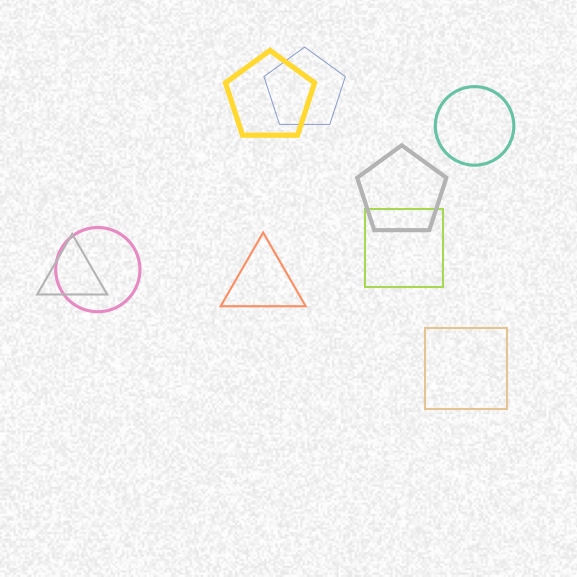[{"shape": "circle", "thickness": 1.5, "radius": 0.34, "center": [0.822, 0.781]}, {"shape": "triangle", "thickness": 1, "radius": 0.43, "center": [0.456, 0.511]}, {"shape": "pentagon", "thickness": 0.5, "radius": 0.37, "center": [0.528, 0.844]}, {"shape": "circle", "thickness": 1.5, "radius": 0.36, "center": [0.169, 0.532]}, {"shape": "square", "thickness": 1, "radius": 0.34, "center": [0.699, 0.57]}, {"shape": "pentagon", "thickness": 2.5, "radius": 0.41, "center": [0.468, 0.831]}, {"shape": "square", "thickness": 1, "radius": 0.35, "center": [0.807, 0.361]}, {"shape": "pentagon", "thickness": 2, "radius": 0.41, "center": [0.696, 0.666]}, {"shape": "triangle", "thickness": 1, "radius": 0.35, "center": [0.125, 0.524]}]